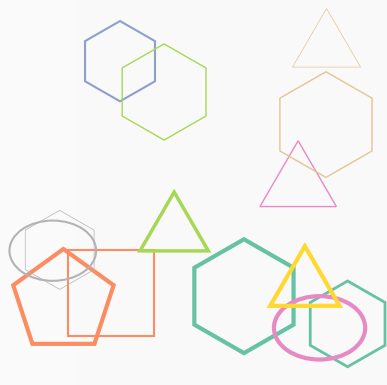[{"shape": "hexagon", "thickness": 3, "radius": 0.74, "center": [0.63, 0.231]}, {"shape": "hexagon", "thickness": 2, "radius": 0.56, "center": [0.897, 0.159]}, {"shape": "square", "thickness": 1.5, "radius": 0.56, "center": [0.286, 0.238]}, {"shape": "pentagon", "thickness": 3, "radius": 0.68, "center": [0.164, 0.217]}, {"shape": "hexagon", "thickness": 1.5, "radius": 0.52, "center": [0.31, 0.841]}, {"shape": "triangle", "thickness": 1, "radius": 0.57, "center": [0.769, 0.52]}, {"shape": "oval", "thickness": 3, "radius": 0.59, "center": [0.825, 0.148]}, {"shape": "triangle", "thickness": 2.5, "radius": 0.51, "center": [0.449, 0.399]}, {"shape": "hexagon", "thickness": 1, "radius": 0.62, "center": [0.423, 0.761]}, {"shape": "triangle", "thickness": 3, "radius": 0.52, "center": [0.787, 0.257]}, {"shape": "triangle", "thickness": 0.5, "radius": 0.51, "center": [0.843, 0.876]}, {"shape": "hexagon", "thickness": 1, "radius": 0.69, "center": [0.841, 0.676]}, {"shape": "hexagon", "thickness": 0.5, "radius": 0.51, "center": [0.154, 0.351]}, {"shape": "oval", "thickness": 1.5, "radius": 0.56, "center": [0.136, 0.349]}]